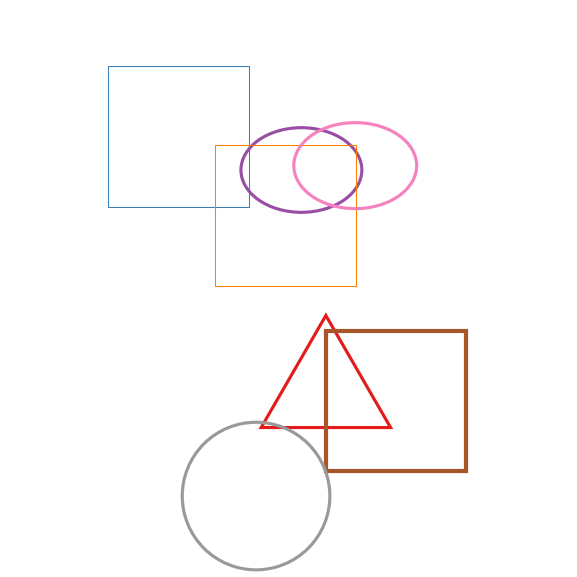[{"shape": "triangle", "thickness": 1.5, "radius": 0.65, "center": [0.564, 0.323]}, {"shape": "square", "thickness": 0.5, "radius": 0.61, "center": [0.309, 0.763]}, {"shape": "oval", "thickness": 1.5, "radius": 0.52, "center": [0.522, 0.705]}, {"shape": "square", "thickness": 0.5, "radius": 0.61, "center": [0.494, 0.626]}, {"shape": "square", "thickness": 2, "radius": 0.61, "center": [0.685, 0.305]}, {"shape": "oval", "thickness": 1.5, "radius": 0.53, "center": [0.615, 0.712]}, {"shape": "circle", "thickness": 1.5, "radius": 0.64, "center": [0.443, 0.14]}]